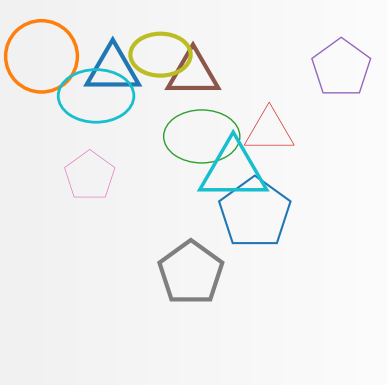[{"shape": "triangle", "thickness": 3, "radius": 0.39, "center": [0.291, 0.819]}, {"shape": "pentagon", "thickness": 1.5, "radius": 0.48, "center": [0.658, 0.447]}, {"shape": "circle", "thickness": 2.5, "radius": 0.46, "center": [0.107, 0.854]}, {"shape": "oval", "thickness": 1, "radius": 0.49, "center": [0.521, 0.646]}, {"shape": "triangle", "thickness": 0.5, "radius": 0.37, "center": [0.695, 0.66]}, {"shape": "pentagon", "thickness": 1, "radius": 0.4, "center": [0.881, 0.823]}, {"shape": "triangle", "thickness": 3, "radius": 0.37, "center": [0.498, 0.809]}, {"shape": "pentagon", "thickness": 0.5, "radius": 0.34, "center": [0.232, 0.543]}, {"shape": "pentagon", "thickness": 3, "radius": 0.43, "center": [0.493, 0.291]}, {"shape": "oval", "thickness": 3, "radius": 0.39, "center": [0.414, 0.858]}, {"shape": "oval", "thickness": 2, "radius": 0.49, "center": [0.248, 0.751]}, {"shape": "triangle", "thickness": 2.5, "radius": 0.5, "center": [0.602, 0.557]}]